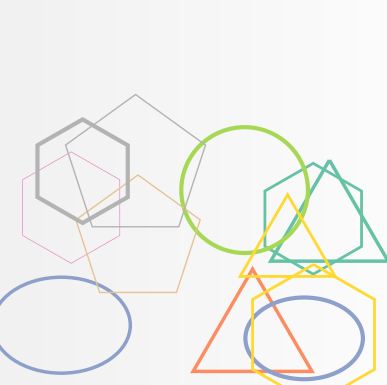[{"shape": "hexagon", "thickness": 2, "radius": 0.72, "center": [0.808, 0.432]}, {"shape": "triangle", "thickness": 2.5, "radius": 0.87, "center": [0.85, 0.409]}, {"shape": "triangle", "thickness": 2.5, "radius": 0.89, "center": [0.652, 0.124]}, {"shape": "oval", "thickness": 3, "radius": 0.76, "center": [0.785, 0.121]}, {"shape": "oval", "thickness": 2.5, "radius": 0.89, "center": [0.158, 0.155]}, {"shape": "hexagon", "thickness": 0.5, "radius": 0.72, "center": [0.184, 0.461]}, {"shape": "circle", "thickness": 3, "radius": 0.82, "center": [0.631, 0.506]}, {"shape": "triangle", "thickness": 2, "radius": 0.71, "center": [0.742, 0.353]}, {"shape": "hexagon", "thickness": 2, "radius": 0.91, "center": [0.809, 0.131]}, {"shape": "pentagon", "thickness": 1, "radius": 0.84, "center": [0.356, 0.377]}, {"shape": "pentagon", "thickness": 1, "radius": 0.95, "center": [0.35, 0.565]}, {"shape": "hexagon", "thickness": 3, "radius": 0.67, "center": [0.213, 0.555]}]